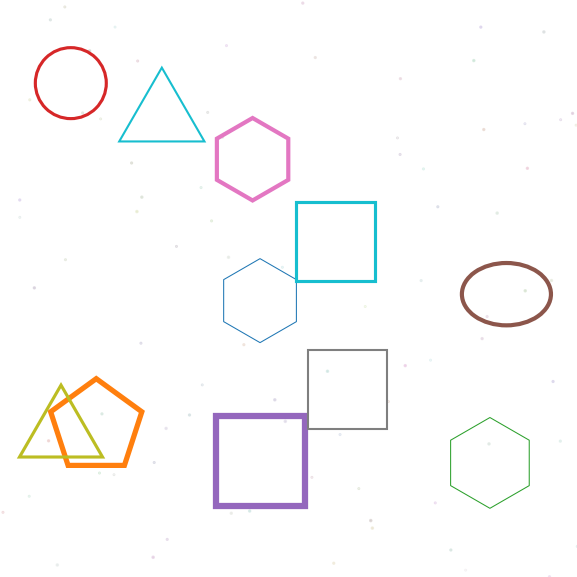[{"shape": "hexagon", "thickness": 0.5, "radius": 0.36, "center": [0.45, 0.479]}, {"shape": "pentagon", "thickness": 2.5, "radius": 0.42, "center": [0.167, 0.26]}, {"shape": "hexagon", "thickness": 0.5, "radius": 0.39, "center": [0.848, 0.198]}, {"shape": "circle", "thickness": 1.5, "radius": 0.31, "center": [0.123, 0.855]}, {"shape": "square", "thickness": 3, "radius": 0.39, "center": [0.45, 0.201]}, {"shape": "oval", "thickness": 2, "radius": 0.39, "center": [0.877, 0.49]}, {"shape": "hexagon", "thickness": 2, "radius": 0.36, "center": [0.437, 0.723]}, {"shape": "square", "thickness": 1, "radius": 0.34, "center": [0.602, 0.325]}, {"shape": "triangle", "thickness": 1.5, "radius": 0.41, "center": [0.106, 0.249]}, {"shape": "triangle", "thickness": 1, "radius": 0.43, "center": [0.28, 0.797]}, {"shape": "square", "thickness": 1.5, "radius": 0.34, "center": [0.581, 0.58]}]